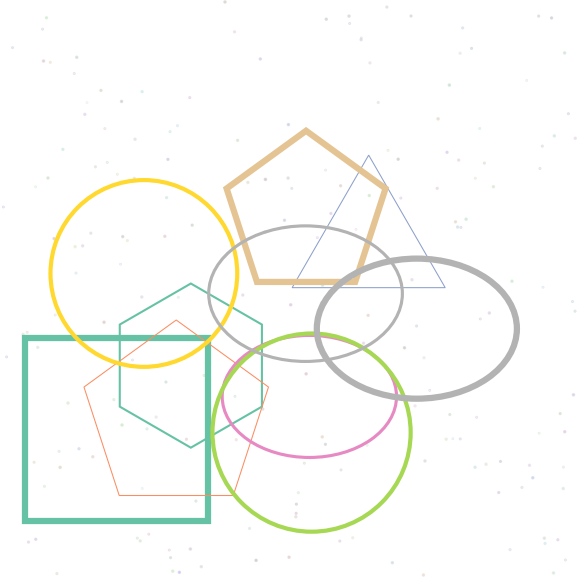[{"shape": "square", "thickness": 3, "radius": 0.79, "center": [0.201, 0.256]}, {"shape": "hexagon", "thickness": 1, "radius": 0.71, "center": [0.33, 0.366]}, {"shape": "pentagon", "thickness": 0.5, "radius": 0.84, "center": [0.305, 0.277]}, {"shape": "triangle", "thickness": 0.5, "radius": 0.77, "center": [0.638, 0.578]}, {"shape": "oval", "thickness": 1.5, "radius": 0.75, "center": [0.536, 0.313]}, {"shape": "circle", "thickness": 2, "radius": 0.86, "center": [0.539, 0.25]}, {"shape": "circle", "thickness": 2, "radius": 0.81, "center": [0.249, 0.526]}, {"shape": "pentagon", "thickness": 3, "radius": 0.72, "center": [0.53, 0.628]}, {"shape": "oval", "thickness": 1.5, "radius": 0.84, "center": [0.529, 0.491]}, {"shape": "oval", "thickness": 3, "radius": 0.87, "center": [0.722, 0.43]}]